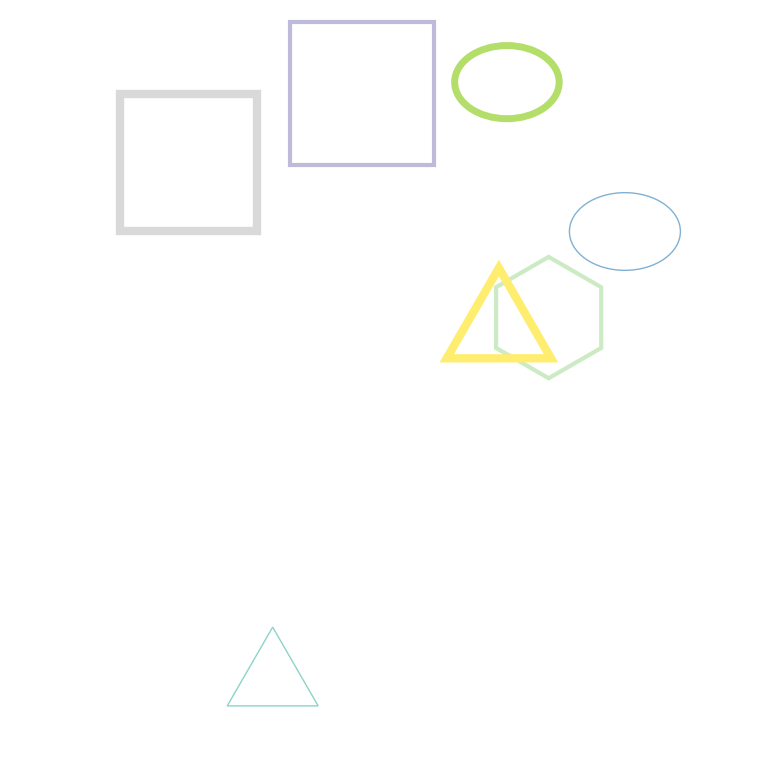[{"shape": "triangle", "thickness": 0.5, "radius": 0.34, "center": [0.354, 0.117]}, {"shape": "square", "thickness": 1.5, "radius": 0.47, "center": [0.471, 0.879]}, {"shape": "oval", "thickness": 0.5, "radius": 0.36, "center": [0.812, 0.699]}, {"shape": "oval", "thickness": 2.5, "radius": 0.34, "center": [0.658, 0.893]}, {"shape": "square", "thickness": 3, "radius": 0.45, "center": [0.245, 0.789]}, {"shape": "hexagon", "thickness": 1.5, "radius": 0.39, "center": [0.713, 0.588]}, {"shape": "triangle", "thickness": 3, "radius": 0.39, "center": [0.648, 0.574]}]